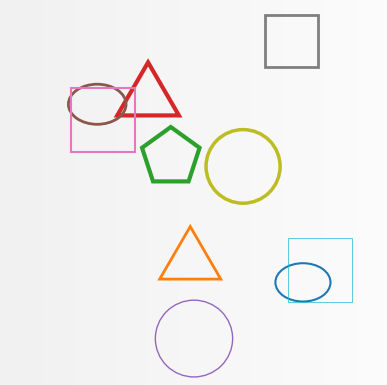[{"shape": "oval", "thickness": 1.5, "radius": 0.36, "center": [0.782, 0.267]}, {"shape": "triangle", "thickness": 2, "radius": 0.46, "center": [0.491, 0.321]}, {"shape": "pentagon", "thickness": 3, "radius": 0.39, "center": [0.441, 0.592]}, {"shape": "triangle", "thickness": 3, "radius": 0.46, "center": [0.382, 0.746]}, {"shape": "circle", "thickness": 1, "radius": 0.5, "center": [0.501, 0.121]}, {"shape": "oval", "thickness": 2, "radius": 0.37, "center": [0.251, 0.729]}, {"shape": "square", "thickness": 1.5, "radius": 0.41, "center": [0.265, 0.688]}, {"shape": "square", "thickness": 2, "radius": 0.34, "center": [0.753, 0.894]}, {"shape": "circle", "thickness": 2.5, "radius": 0.48, "center": [0.627, 0.568]}, {"shape": "square", "thickness": 0.5, "radius": 0.41, "center": [0.825, 0.298]}]